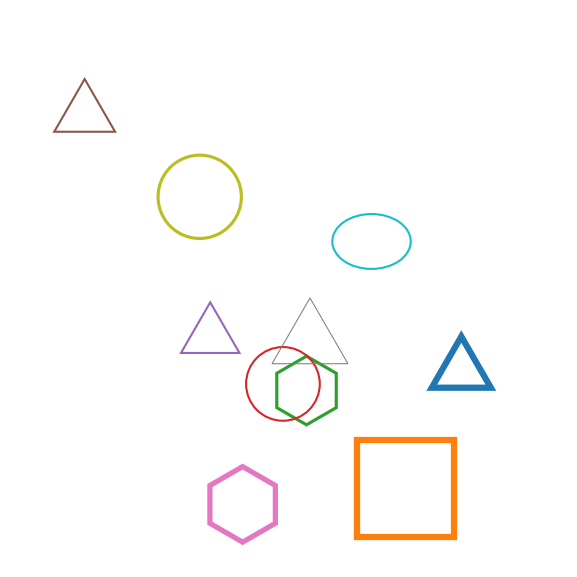[{"shape": "triangle", "thickness": 3, "radius": 0.3, "center": [0.799, 0.357]}, {"shape": "square", "thickness": 3, "radius": 0.42, "center": [0.703, 0.153]}, {"shape": "hexagon", "thickness": 1.5, "radius": 0.3, "center": [0.531, 0.323]}, {"shape": "circle", "thickness": 1, "radius": 0.32, "center": [0.49, 0.334]}, {"shape": "triangle", "thickness": 1, "radius": 0.29, "center": [0.364, 0.417]}, {"shape": "triangle", "thickness": 1, "radius": 0.3, "center": [0.147, 0.801]}, {"shape": "hexagon", "thickness": 2.5, "radius": 0.33, "center": [0.42, 0.126]}, {"shape": "triangle", "thickness": 0.5, "radius": 0.38, "center": [0.537, 0.407]}, {"shape": "circle", "thickness": 1.5, "radius": 0.36, "center": [0.346, 0.658]}, {"shape": "oval", "thickness": 1, "radius": 0.34, "center": [0.643, 0.581]}]